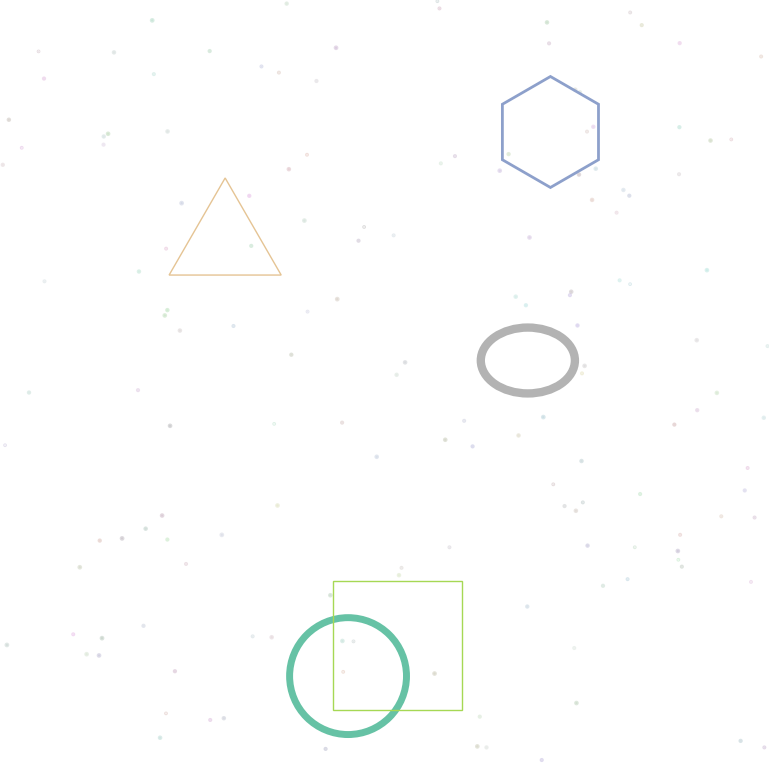[{"shape": "circle", "thickness": 2.5, "radius": 0.38, "center": [0.452, 0.122]}, {"shape": "hexagon", "thickness": 1, "radius": 0.36, "center": [0.715, 0.829]}, {"shape": "square", "thickness": 0.5, "radius": 0.42, "center": [0.516, 0.162]}, {"shape": "triangle", "thickness": 0.5, "radius": 0.42, "center": [0.292, 0.685]}, {"shape": "oval", "thickness": 3, "radius": 0.31, "center": [0.686, 0.532]}]